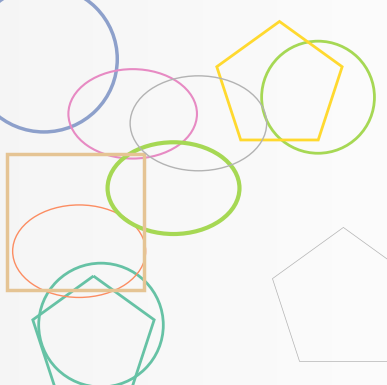[{"shape": "circle", "thickness": 2, "radius": 0.8, "center": [0.261, 0.156]}, {"shape": "pentagon", "thickness": 2, "radius": 0.82, "center": [0.241, 0.118]}, {"shape": "oval", "thickness": 1, "radius": 0.86, "center": [0.204, 0.348]}, {"shape": "circle", "thickness": 2.5, "radius": 0.95, "center": [0.113, 0.847]}, {"shape": "oval", "thickness": 1.5, "radius": 0.83, "center": [0.342, 0.704]}, {"shape": "oval", "thickness": 3, "radius": 0.85, "center": [0.448, 0.511]}, {"shape": "circle", "thickness": 2, "radius": 0.73, "center": [0.821, 0.748]}, {"shape": "pentagon", "thickness": 2, "radius": 0.85, "center": [0.721, 0.774]}, {"shape": "square", "thickness": 2.5, "radius": 0.88, "center": [0.194, 0.423]}, {"shape": "pentagon", "thickness": 0.5, "radius": 0.96, "center": [0.886, 0.217]}, {"shape": "oval", "thickness": 1, "radius": 0.88, "center": [0.512, 0.68]}]